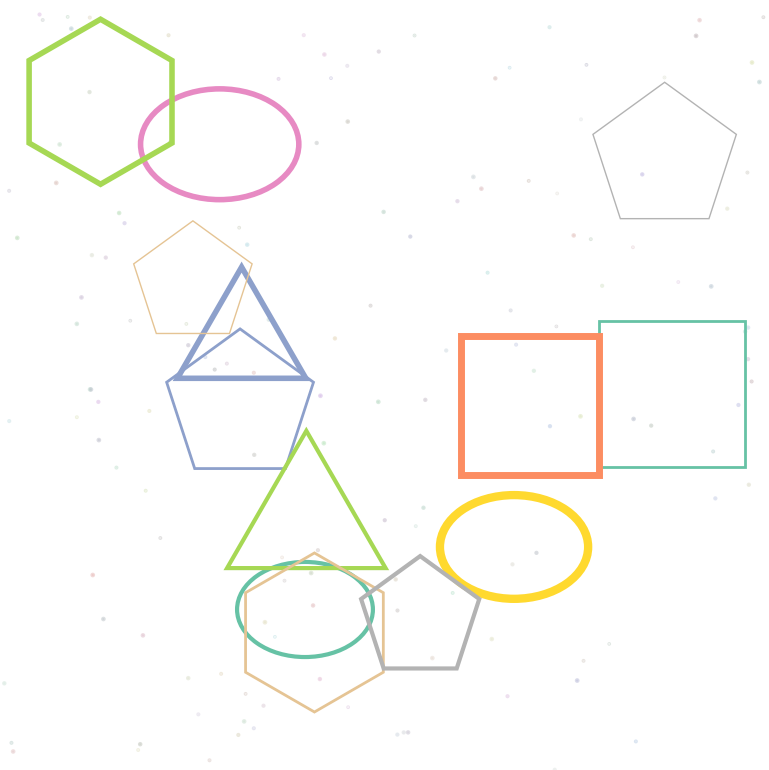[{"shape": "oval", "thickness": 1.5, "radius": 0.44, "center": [0.396, 0.208]}, {"shape": "square", "thickness": 1, "radius": 0.47, "center": [0.873, 0.488]}, {"shape": "square", "thickness": 2.5, "radius": 0.45, "center": [0.688, 0.473]}, {"shape": "triangle", "thickness": 2, "radius": 0.48, "center": [0.314, 0.557]}, {"shape": "pentagon", "thickness": 1, "radius": 0.5, "center": [0.312, 0.473]}, {"shape": "oval", "thickness": 2, "radius": 0.51, "center": [0.285, 0.813]}, {"shape": "hexagon", "thickness": 2, "radius": 0.54, "center": [0.131, 0.868]}, {"shape": "triangle", "thickness": 1.5, "radius": 0.59, "center": [0.398, 0.322]}, {"shape": "oval", "thickness": 3, "radius": 0.48, "center": [0.668, 0.29]}, {"shape": "hexagon", "thickness": 1, "radius": 0.52, "center": [0.408, 0.179]}, {"shape": "pentagon", "thickness": 0.5, "radius": 0.4, "center": [0.251, 0.632]}, {"shape": "pentagon", "thickness": 0.5, "radius": 0.49, "center": [0.863, 0.795]}, {"shape": "pentagon", "thickness": 1.5, "radius": 0.4, "center": [0.546, 0.197]}]